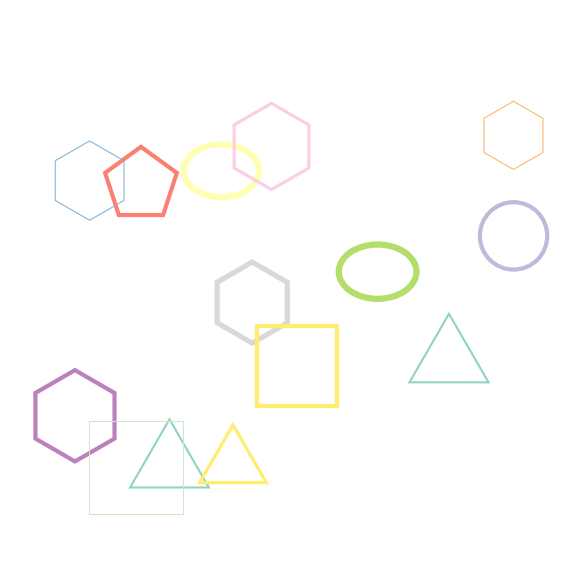[{"shape": "triangle", "thickness": 1, "radius": 0.39, "center": [0.293, 0.194]}, {"shape": "triangle", "thickness": 1, "radius": 0.4, "center": [0.777, 0.377]}, {"shape": "oval", "thickness": 3, "radius": 0.33, "center": [0.383, 0.703]}, {"shape": "circle", "thickness": 2, "radius": 0.29, "center": [0.889, 0.591]}, {"shape": "pentagon", "thickness": 2, "radius": 0.33, "center": [0.244, 0.68]}, {"shape": "hexagon", "thickness": 0.5, "radius": 0.34, "center": [0.155, 0.686]}, {"shape": "hexagon", "thickness": 0.5, "radius": 0.3, "center": [0.889, 0.765]}, {"shape": "oval", "thickness": 3, "radius": 0.34, "center": [0.654, 0.529]}, {"shape": "hexagon", "thickness": 1.5, "radius": 0.37, "center": [0.47, 0.746]}, {"shape": "hexagon", "thickness": 2.5, "radius": 0.35, "center": [0.437, 0.475]}, {"shape": "hexagon", "thickness": 2, "radius": 0.4, "center": [0.13, 0.279]}, {"shape": "square", "thickness": 0.5, "radius": 0.41, "center": [0.236, 0.19]}, {"shape": "triangle", "thickness": 1.5, "radius": 0.33, "center": [0.403, 0.197]}, {"shape": "square", "thickness": 2, "radius": 0.35, "center": [0.514, 0.365]}]